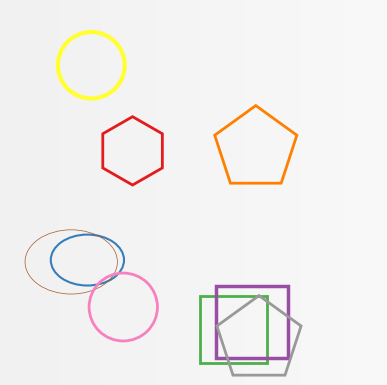[{"shape": "hexagon", "thickness": 2, "radius": 0.44, "center": [0.342, 0.608]}, {"shape": "oval", "thickness": 1.5, "radius": 0.47, "center": [0.226, 0.325]}, {"shape": "square", "thickness": 2, "radius": 0.43, "center": [0.602, 0.145]}, {"shape": "square", "thickness": 2.5, "radius": 0.47, "center": [0.65, 0.164]}, {"shape": "pentagon", "thickness": 2, "radius": 0.56, "center": [0.66, 0.614]}, {"shape": "circle", "thickness": 3, "radius": 0.43, "center": [0.236, 0.831]}, {"shape": "oval", "thickness": 0.5, "radius": 0.6, "center": [0.184, 0.32]}, {"shape": "circle", "thickness": 2, "radius": 0.44, "center": [0.318, 0.203]}, {"shape": "pentagon", "thickness": 2, "radius": 0.57, "center": [0.668, 0.118]}]